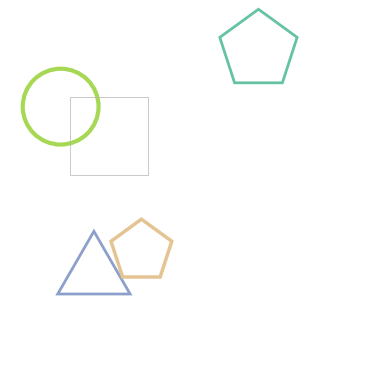[{"shape": "pentagon", "thickness": 2, "radius": 0.53, "center": [0.671, 0.87]}, {"shape": "triangle", "thickness": 2, "radius": 0.54, "center": [0.244, 0.291]}, {"shape": "circle", "thickness": 3, "radius": 0.49, "center": [0.158, 0.723]}, {"shape": "pentagon", "thickness": 2.5, "radius": 0.41, "center": [0.367, 0.348]}, {"shape": "square", "thickness": 0.5, "radius": 0.51, "center": [0.282, 0.646]}]